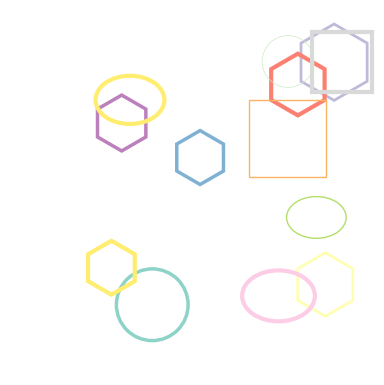[{"shape": "circle", "thickness": 2.5, "radius": 0.47, "center": [0.395, 0.208]}, {"shape": "hexagon", "thickness": 2, "radius": 0.41, "center": [0.845, 0.261]}, {"shape": "hexagon", "thickness": 2, "radius": 0.5, "center": [0.868, 0.838]}, {"shape": "hexagon", "thickness": 3, "radius": 0.4, "center": [0.774, 0.78]}, {"shape": "hexagon", "thickness": 2.5, "radius": 0.35, "center": [0.52, 0.591]}, {"shape": "square", "thickness": 1, "radius": 0.5, "center": [0.747, 0.64]}, {"shape": "oval", "thickness": 1, "radius": 0.39, "center": [0.822, 0.435]}, {"shape": "oval", "thickness": 3, "radius": 0.47, "center": [0.723, 0.232]}, {"shape": "square", "thickness": 3, "radius": 0.39, "center": [0.888, 0.839]}, {"shape": "hexagon", "thickness": 2.5, "radius": 0.36, "center": [0.316, 0.68]}, {"shape": "circle", "thickness": 0.5, "radius": 0.34, "center": [0.748, 0.84]}, {"shape": "oval", "thickness": 3, "radius": 0.45, "center": [0.338, 0.741]}, {"shape": "hexagon", "thickness": 3, "radius": 0.35, "center": [0.289, 0.305]}]